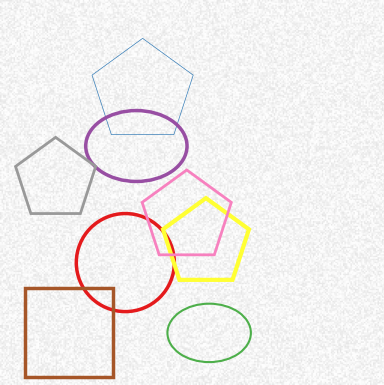[{"shape": "circle", "thickness": 2.5, "radius": 0.64, "center": [0.326, 0.318]}, {"shape": "pentagon", "thickness": 0.5, "radius": 0.69, "center": [0.37, 0.762]}, {"shape": "oval", "thickness": 1.5, "radius": 0.54, "center": [0.543, 0.135]}, {"shape": "oval", "thickness": 2.5, "radius": 0.66, "center": [0.354, 0.621]}, {"shape": "pentagon", "thickness": 3, "radius": 0.59, "center": [0.535, 0.368]}, {"shape": "square", "thickness": 2.5, "radius": 0.58, "center": [0.179, 0.137]}, {"shape": "pentagon", "thickness": 2, "radius": 0.61, "center": [0.485, 0.437]}, {"shape": "pentagon", "thickness": 2, "radius": 0.55, "center": [0.144, 0.534]}]